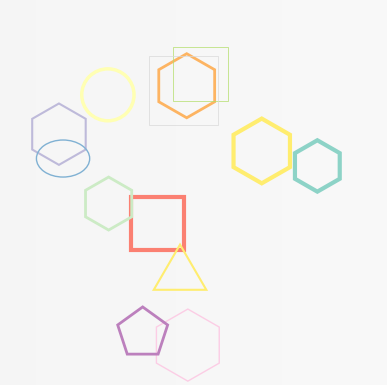[{"shape": "hexagon", "thickness": 3, "radius": 0.33, "center": [0.819, 0.569]}, {"shape": "circle", "thickness": 2.5, "radius": 0.34, "center": [0.278, 0.754]}, {"shape": "hexagon", "thickness": 1.5, "radius": 0.4, "center": [0.152, 0.651]}, {"shape": "square", "thickness": 3, "radius": 0.34, "center": [0.406, 0.419]}, {"shape": "oval", "thickness": 1, "radius": 0.34, "center": [0.163, 0.588]}, {"shape": "hexagon", "thickness": 2, "radius": 0.42, "center": [0.482, 0.777]}, {"shape": "square", "thickness": 0.5, "radius": 0.35, "center": [0.519, 0.808]}, {"shape": "hexagon", "thickness": 1, "radius": 0.47, "center": [0.485, 0.104]}, {"shape": "square", "thickness": 0.5, "radius": 0.45, "center": [0.474, 0.765]}, {"shape": "pentagon", "thickness": 2, "radius": 0.34, "center": [0.368, 0.135]}, {"shape": "hexagon", "thickness": 2, "radius": 0.34, "center": [0.28, 0.471]}, {"shape": "hexagon", "thickness": 3, "radius": 0.42, "center": [0.675, 0.608]}, {"shape": "triangle", "thickness": 1.5, "radius": 0.39, "center": [0.465, 0.286]}]